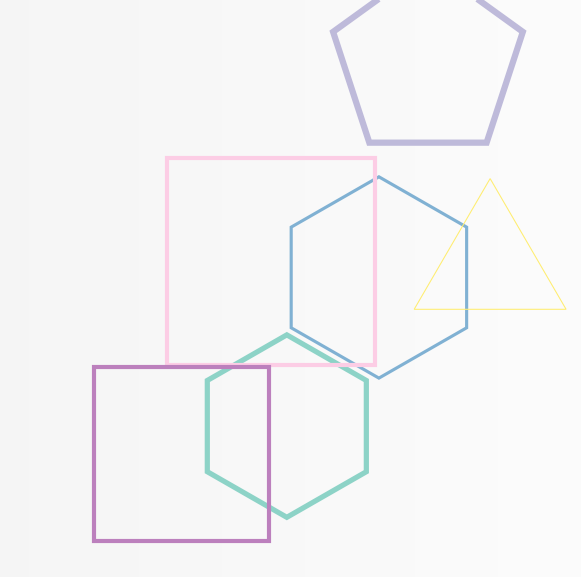[{"shape": "hexagon", "thickness": 2.5, "radius": 0.79, "center": [0.493, 0.261]}, {"shape": "pentagon", "thickness": 3, "radius": 0.86, "center": [0.736, 0.891]}, {"shape": "hexagon", "thickness": 1.5, "radius": 0.87, "center": [0.652, 0.519]}, {"shape": "square", "thickness": 2, "radius": 0.9, "center": [0.466, 0.547]}, {"shape": "square", "thickness": 2, "radius": 0.75, "center": [0.312, 0.213]}, {"shape": "triangle", "thickness": 0.5, "radius": 0.75, "center": [0.843, 0.539]}]